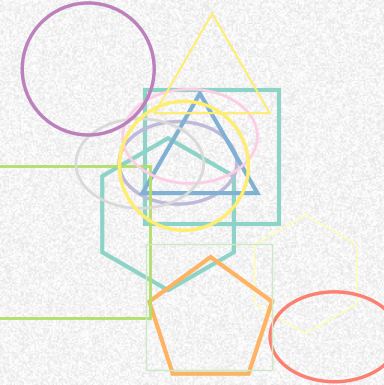[{"shape": "hexagon", "thickness": 3, "radius": 0.99, "center": [0.437, 0.444]}, {"shape": "square", "thickness": 3, "radius": 0.87, "center": [0.552, 0.593]}, {"shape": "hexagon", "thickness": 1, "radius": 0.77, "center": [0.794, 0.288]}, {"shape": "oval", "thickness": 2.5, "radius": 0.76, "center": [0.462, 0.577]}, {"shape": "oval", "thickness": 2.5, "radius": 0.83, "center": [0.868, 0.125]}, {"shape": "triangle", "thickness": 3, "radius": 0.86, "center": [0.519, 0.585]}, {"shape": "pentagon", "thickness": 3, "radius": 0.84, "center": [0.547, 0.165]}, {"shape": "square", "thickness": 2, "radius": 0.99, "center": [0.191, 0.371]}, {"shape": "oval", "thickness": 2, "radius": 0.87, "center": [0.494, 0.646]}, {"shape": "oval", "thickness": 2, "radius": 0.83, "center": [0.363, 0.575]}, {"shape": "circle", "thickness": 2.5, "radius": 0.86, "center": [0.229, 0.821]}, {"shape": "square", "thickness": 1, "radius": 0.81, "center": [0.543, 0.202]}, {"shape": "triangle", "thickness": 1.5, "radius": 0.86, "center": [0.551, 0.792]}, {"shape": "circle", "thickness": 2.5, "radius": 0.84, "center": [0.478, 0.569]}]